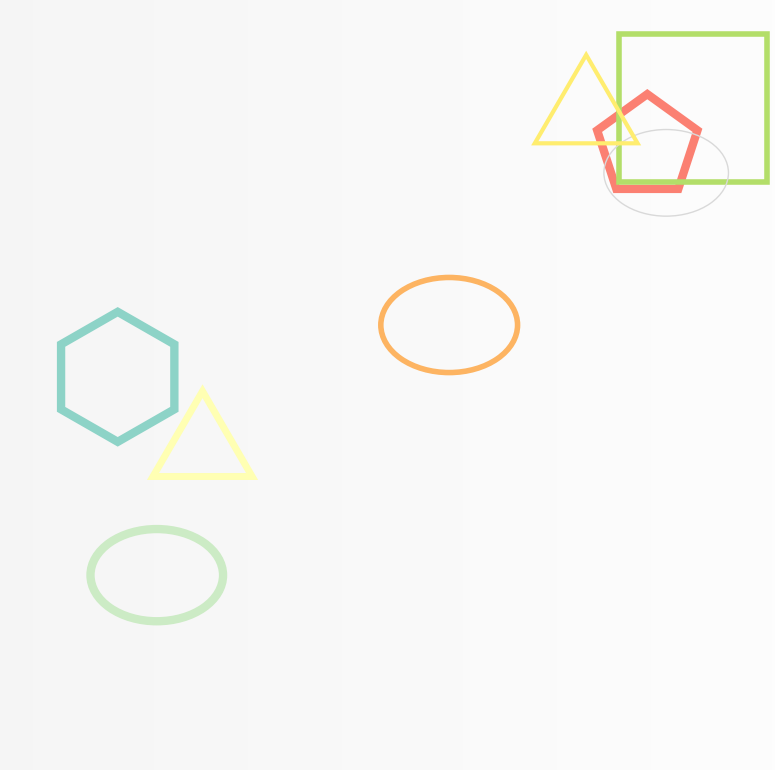[{"shape": "hexagon", "thickness": 3, "radius": 0.42, "center": [0.152, 0.511]}, {"shape": "triangle", "thickness": 2.5, "radius": 0.37, "center": [0.261, 0.418]}, {"shape": "pentagon", "thickness": 3, "radius": 0.34, "center": [0.835, 0.81]}, {"shape": "oval", "thickness": 2, "radius": 0.44, "center": [0.58, 0.578]}, {"shape": "square", "thickness": 2, "radius": 0.48, "center": [0.894, 0.86]}, {"shape": "oval", "thickness": 0.5, "radius": 0.4, "center": [0.86, 0.776]}, {"shape": "oval", "thickness": 3, "radius": 0.43, "center": [0.202, 0.253]}, {"shape": "triangle", "thickness": 1.5, "radius": 0.38, "center": [0.756, 0.852]}]